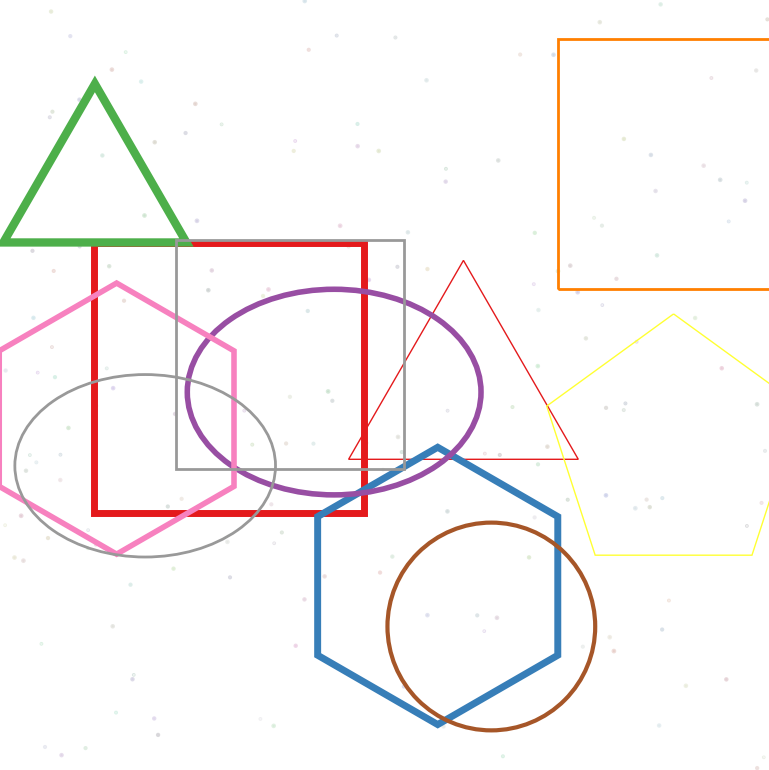[{"shape": "square", "thickness": 2.5, "radius": 0.88, "center": [0.298, 0.509]}, {"shape": "triangle", "thickness": 0.5, "radius": 0.86, "center": [0.602, 0.49]}, {"shape": "hexagon", "thickness": 2.5, "radius": 0.9, "center": [0.568, 0.239]}, {"shape": "triangle", "thickness": 3, "radius": 0.69, "center": [0.123, 0.754]}, {"shape": "oval", "thickness": 2, "radius": 0.95, "center": [0.434, 0.491]}, {"shape": "square", "thickness": 1, "radius": 0.81, "center": [0.887, 0.787]}, {"shape": "pentagon", "thickness": 0.5, "radius": 0.87, "center": [0.875, 0.419]}, {"shape": "circle", "thickness": 1.5, "radius": 0.67, "center": [0.638, 0.186]}, {"shape": "hexagon", "thickness": 2, "radius": 0.88, "center": [0.151, 0.456]}, {"shape": "square", "thickness": 1, "radius": 0.74, "center": [0.377, 0.539]}, {"shape": "oval", "thickness": 1, "radius": 0.85, "center": [0.189, 0.395]}]